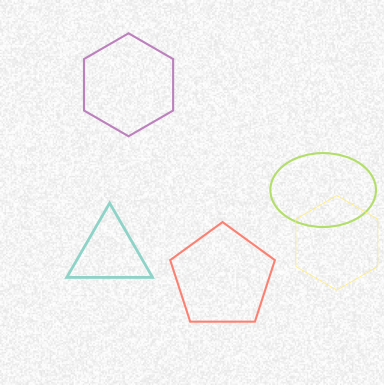[{"shape": "triangle", "thickness": 2, "radius": 0.64, "center": [0.285, 0.344]}, {"shape": "pentagon", "thickness": 1.5, "radius": 0.71, "center": [0.578, 0.28]}, {"shape": "oval", "thickness": 1.5, "radius": 0.69, "center": [0.839, 0.506]}, {"shape": "hexagon", "thickness": 1.5, "radius": 0.67, "center": [0.334, 0.78]}, {"shape": "hexagon", "thickness": 0.5, "radius": 0.61, "center": [0.875, 0.369]}]